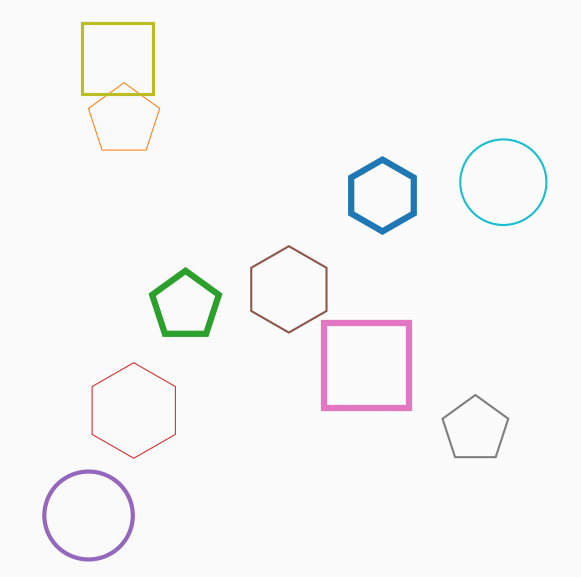[{"shape": "hexagon", "thickness": 3, "radius": 0.31, "center": [0.658, 0.661]}, {"shape": "pentagon", "thickness": 0.5, "radius": 0.32, "center": [0.213, 0.791]}, {"shape": "pentagon", "thickness": 3, "radius": 0.3, "center": [0.319, 0.47]}, {"shape": "hexagon", "thickness": 0.5, "radius": 0.41, "center": [0.23, 0.288]}, {"shape": "circle", "thickness": 2, "radius": 0.38, "center": [0.152, 0.106]}, {"shape": "hexagon", "thickness": 1, "radius": 0.37, "center": [0.497, 0.498]}, {"shape": "square", "thickness": 3, "radius": 0.37, "center": [0.63, 0.367]}, {"shape": "pentagon", "thickness": 1, "radius": 0.3, "center": [0.818, 0.256]}, {"shape": "square", "thickness": 1.5, "radius": 0.31, "center": [0.202, 0.898]}, {"shape": "circle", "thickness": 1, "radius": 0.37, "center": [0.866, 0.684]}]